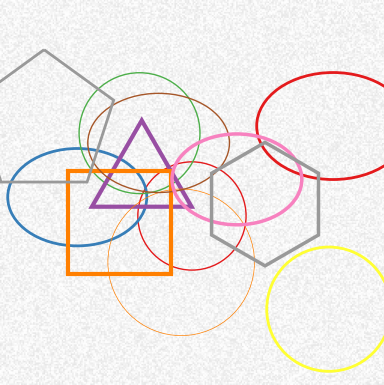[{"shape": "circle", "thickness": 1, "radius": 0.7, "center": [0.499, 0.439]}, {"shape": "oval", "thickness": 2, "radius": 0.99, "center": [0.865, 0.673]}, {"shape": "oval", "thickness": 2, "radius": 0.9, "center": [0.201, 0.488]}, {"shape": "circle", "thickness": 1, "radius": 0.78, "center": [0.362, 0.654]}, {"shape": "triangle", "thickness": 3, "radius": 0.75, "center": [0.368, 0.538]}, {"shape": "circle", "thickness": 0.5, "radius": 0.95, "center": [0.471, 0.319]}, {"shape": "square", "thickness": 3, "radius": 0.67, "center": [0.31, 0.421]}, {"shape": "circle", "thickness": 2, "radius": 0.81, "center": [0.854, 0.197]}, {"shape": "oval", "thickness": 1, "radius": 0.92, "center": [0.412, 0.629]}, {"shape": "oval", "thickness": 2.5, "radius": 0.84, "center": [0.615, 0.534]}, {"shape": "hexagon", "thickness": 2.5, "radius": 0.8, "center": [0.688, 0.47]}, {"shape": "pentagon", "thickness": 2, "radius": 0.95, "center": [0.114, 0.681]}]